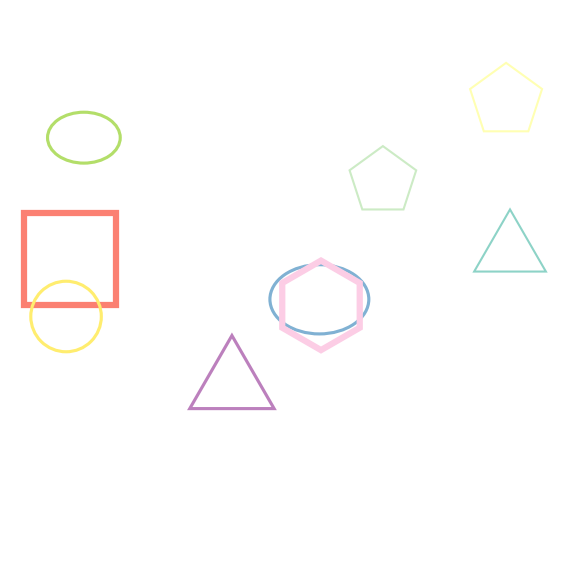[{"shape": "triangle", "thickness": 1, "radius": 0.36, "center": [0.883, 0.565]}, {"shape": "pentagon", "thickness": 1, "radius": 0.33, "center": [0.876, 0.825]}, {"shape": "square", "thickness": 3, "radius": 0.4, "center": [0.121, 0.551]}, {"shape": "oval", "thickness": 1.5, "radius": 0.43, "center": [0.553, 0.481]}, {"shape": "oval", "thickness": 1.5, "radius": 0.31, "center": [0.145, 0.761]}, {"shape": "hexagon", "thickness": 3, "radius": 0.39, "center": [0.556, 0.47]}, {"shape": "triangle", "thickness": 1.5, "radius": 0.42, "center": [0.402, 0.334]}, {"shape": "pentagon", "thickness": 1, "radius": 0.3, "center": [0.663, 0.685]}, {"shape": "circle", "thickness": 1.5, "radius": 0.31, "center": [0.114, 0.451]}]